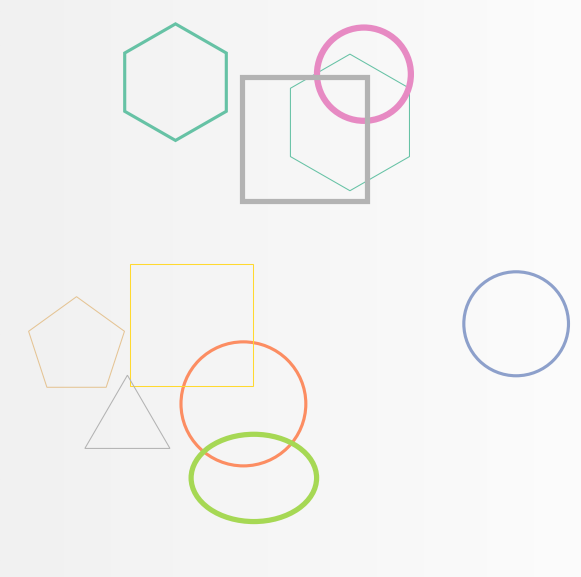[{"shape": "hexagon", "thickness": 1.5, "radius": 0.5, "center": [0.302, 0.857]}, {"shape": "hexagon", "thickness": 0.5, "radius": 0.59, "center": [0.602, 0.787]}, {"shape": "circle", "thickness": 1.5, "radius": 0.54, "center": [0.419, 0.3]}, {"shape": "circle", "thickness": 1.5, "radius": 0.45, "center": [0.888, 0.438]}, {"shape": "circle", "thickness": 3, "radius": 0.4, "center": [0.626, 0.871]}, {"shape": "oval", "thickness": 2.5, "radius": 0.54, "center": [0.437, 0.172]}, {"shape": "square", "thickness": 0.5, "radius": 0.53, "center": [0.33, 0.436]}, {"shape": "pentagon", "thickness": 0.5, "radius": 0.43, "center": [0.132, 0.399]}, {"shape": "triangle", "thickness": 0.5, "radius": 0.42, "center": [0.219, 0.265]}, {"shape": "square", "thickness": 2.5, "radius": 0.54, "center": [0.524, 0.759]}]